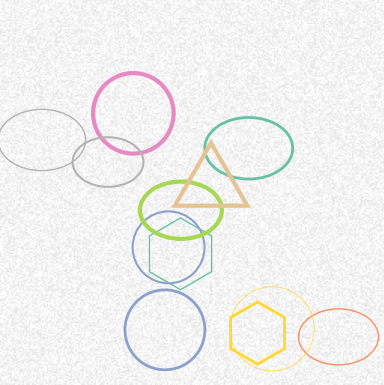[{"shape": "oval", "thickness": 2, "radius": 0.57, "center": [0.646, 0.615]}, {"shape": "hexagon", "thickness": 1, "radius": 0.47, "center": [0.469, 0.341]}, {"shape": "oval", "thickness": 1, "radius": 0.52, "center": [0.879, 0.125]}, {"shape": "circle", "thickness": 2, "radius": 0.52, "center": [0.428, 0.143]}, {"shape": "circle", "thickness": 1.5, "radius": 0.47, "center": [0.438, 0.358]}, {"shape": "circle", "thickness": 3, "radius": 0.52, "center": [0.346, 0.706]}, {"shape": "oval", "thickness": 3, "radius": 0.53, "center": [0.47, 0.454]}, {"shape": "hexagon", "thickness": 2, "radius": 0.4, "center": [0.669, 0.135]}, {"shape": "circle", "thickness": 0.5, "radius": 0.55, "center": [0.707, 0.146]}, {"shape": "triangle", "thickness": 3, "radius": 0.54, "center": [0.548, 0.52]}, {"shape": "oval", "thickness": 1.5, "radius": 0.46, "center": [0.281, 0.579]}, {"shape": "oval", "thickness": 1, "radius": 0.57, "center": [0.109, 0.636]}]